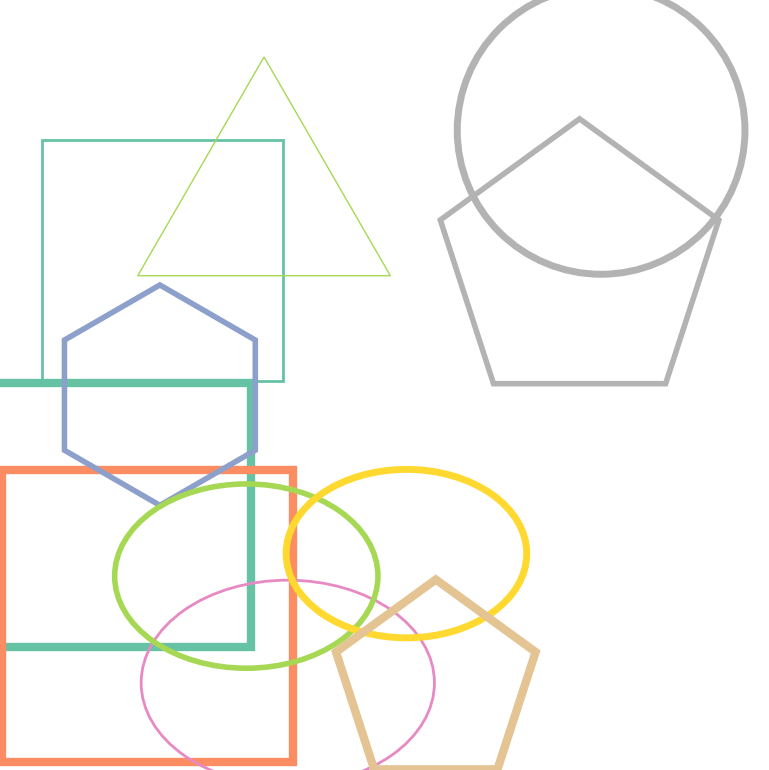[{"shape": "square", "thickness": 1, "radius": 0.78, "center": [0.211, 0.661]}, {"shape": "square", "thickness": 3, "radius": 0.86, "center": [0.154, 0.331]}, {"shape": "square", "thickness": 3, "radius": 0.95, "center": [0.192, 0.2]}, {"shape": "hexagon", "thickness": 2, "radius": 0.72, "center": [0.208, 0.487]}, {"shape": "oval", "thickness": 1, "radius": 0.95, "center": [0.374, 0.113]}, {"shape": "triangle", "thickness": 0.5, "radius": 0.95, "center": [0.343, 0.737]}, {"shape": "oval", "thickness": 2, "radius": 0.85, "center": [0.32, 0.252]}, {"shape": "oval", "thickness": 2.5, "radius": 0.78, "center": [0.528, 0.281]}, {"shape": "pentagon", "thickness": 3, "radius": 0.68, "center": [0.566, 0.111]}, {"shape": "circle", "thickness": 2.5, "radius": 0.93, "center": [0.781, 0.831]}, {"shape": "pentagon", "thickness": 2, "radius": 0.95, "center": [0.753, 0.656]}]